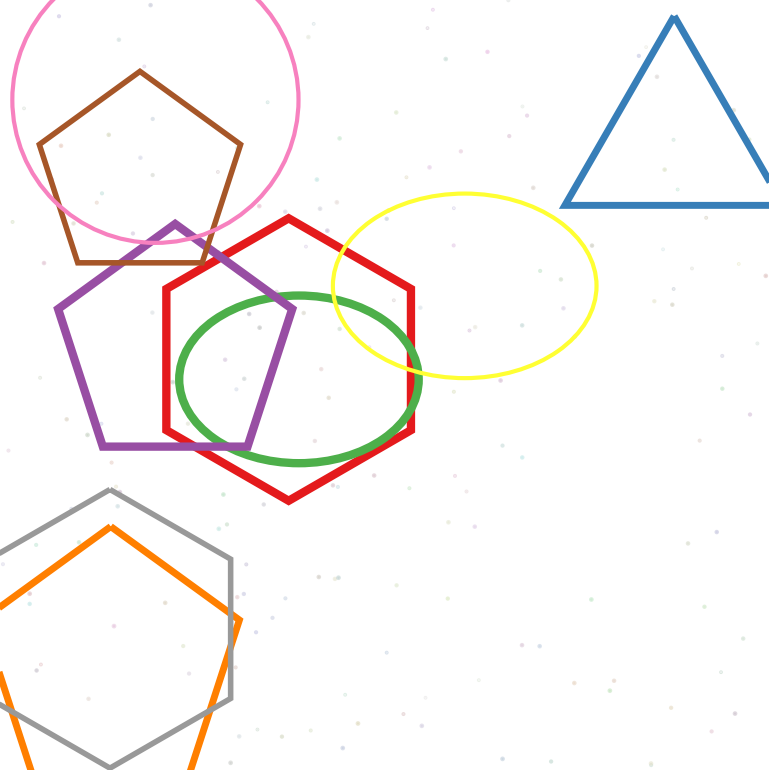[{"shape": "hexagon", "thickness": 3, "radius": 0.92, "center": [0.375, 0.533]}, {"shape": "triangle", "thickness": 2.5, "radius": 0.82, "center": [0.876, 0.815]}, {"shape": "oval", "thickness": 3, "radius": 0.78, "center": [0.388, 0.507]}, {"shape": "pentagon", "thickness": 3, "radius": 0.8, "center": [0.227, 0.549]}, {"shape": "pentagon", "thickness": 2.5, "radius": 0.88, "center": [0.144, 0.141]}, {"shape": "oval", "thickness": 1.5, "radius": 0.86, "center": [0.604, 0.629]}, {"shape": "pentagon", "thickness": 2, "radius": 0.69, "center": [0.182, 0.77]}, {"shape": "circle", "thickness": 1.5, "radius": 0.93, "center": [0.202, 0.87]}, {"shape": "hexagon", "thickness": 2, "radius": 0.9, "center": [0.143, 0.183]}]